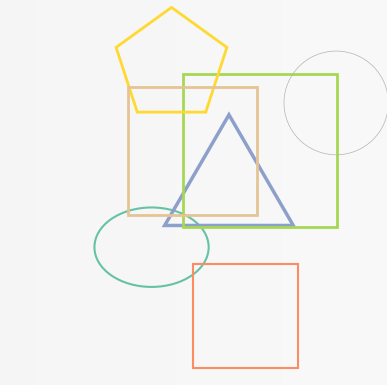[{"shape": "oval", "thickness": 1.5, "radius": 0.74, "center": [0.391, 0.358]}, {"shape": "square", "thickness": 1.5, "radius": 0.68, "center": [0.634, 0.179]}, {"shape": "triangle", "thickness": 2.5, "radius": 0.96, "center": [0.591, 0.51]}, {"shape": "square", "thickness": 2, "radius": 0.99, "center": [0.671, 0.609]}, {"shape": "pentagon", "thickness": 2, "radius": 0.75, "center": [0.443, 0.83]}, {"shape": "square", "thickness": 2, "radius": 0.83, "center": [0.497, 0.608]}, {"shape": "circle", "thickness": 0.5, "radius": 0.67, "center": [0.868, 0.733]}]